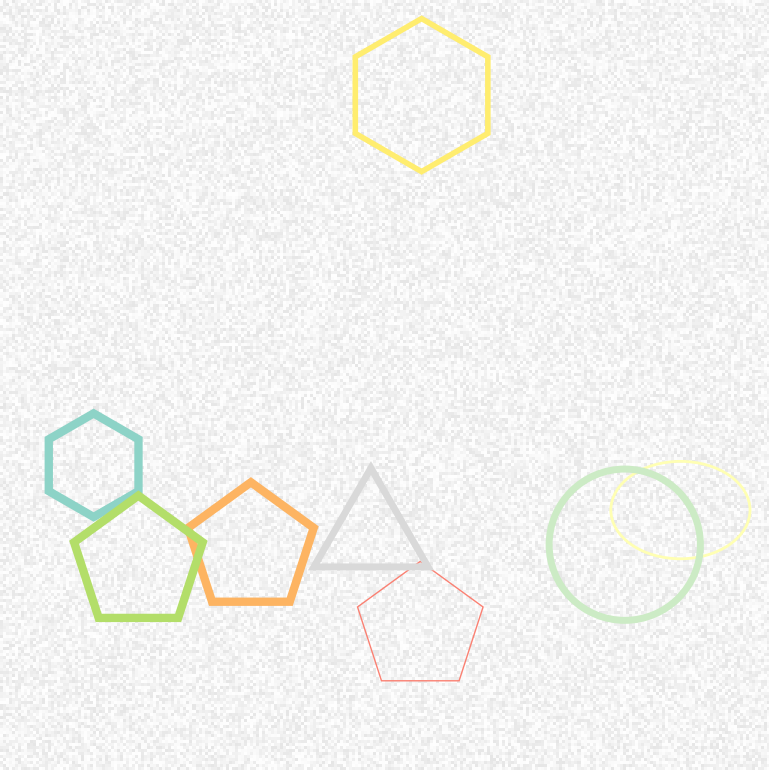[{"shape": "hexagon", "thickness": 3, "radius": 0.34, "center": [0.122, 0.396]}, {"shape": "oval", "thickness": 1, "radius": 0.45, "center": [0.884, 0.338]}, {"shape": "pentagon", "thickness": 0.5, "radius": 0.43, "center": [0.546, 0.185]}, {"shape": "pentagon", "thickness": 3, "radius": 0.43, "center": [0.326, 0.288]}, {"shape": "pentagon", "thickness": 3, "radius": 0.44, "center": [0.18, 0.269]}, {"shape": "triangle", "thickness": 2.5, "radius": 0.43, "center": [0.482, 0.307]}, {"shape": "circle", "thickness": 2.5, "radius": 0.49, "center": [0.811, 0.293]}, {"shape": "hexagon", "thickness": 2, "radius": 0.5, "center": [0.548, 0.876]}]